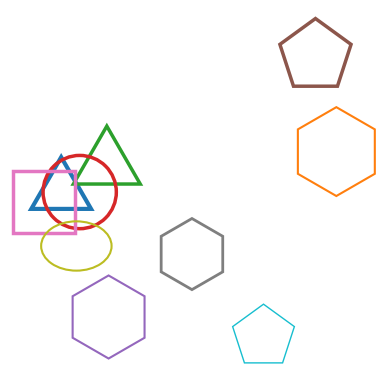[{"shape": "triangle", "thickness": 3, "radius": 0.45, "center": [0.159, 0.502]}, {"shape": "hexagon", "thickness": 1.5, "radius": 0.58, "center": [0.874, 0.606]}, {"shape": "triangle", "thickness": 2.5, "radius": 0.5, "center": [0.277, 0.572]}, {"shape": "circle", "thickness": 2.5, "radius": 0.48, "center": [0.207, 0.501]}, {"shape": "hexagon", "thickness": 1.5, "radius": 0.54, "center": [0.282, 0.177]}, {"shape": "pentagon", "thickness": 2.5, "radius": 0.49, "center": [0.819, 0.855]}, {"shape": "square", "thickness": 2.5, "radius": 0.4, "center": [0.115, 0.475]}, {"shape": "hexagon", "thickness": 2, "radius": 0.46, "center": [0.499, 0.34]}, {"shape": "oval", "thickness": 1.5, "radius": 0.46, "center": [0.198, 0.361]}, {"shape": "pentagon", "thickness": 1, "radius": 0.42, "center": [0.684, 0.126]}]